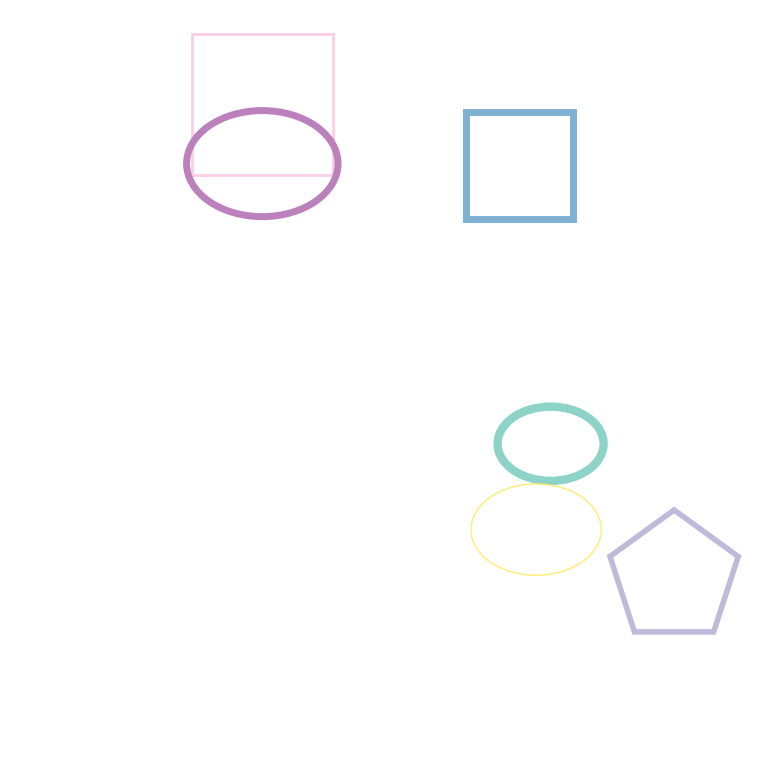[{"shape": "oval", "thickness": 3, "radius": 0.34, "center": [0.715, 0.424]}, {"shape": "pentagon", "thickness": 2, "radius": 0.44, "center": [0.875, 0.25]}, {"shape": "square", "thickness": 2.5, "radius": 0.35, "center": [0.675, 0.785]}, {"shape": "square", "thickness": 1, "radius": 0.46, "center": [0.341, 0.864]}, {"shape": "oval", "thickness": 2.5, "radius": 0.49, "center": [0.341, 0.788]}, {"shape": "oval", "thickness": 0.5, "radius": 0.42, "center": [0.696, 0.312]}]